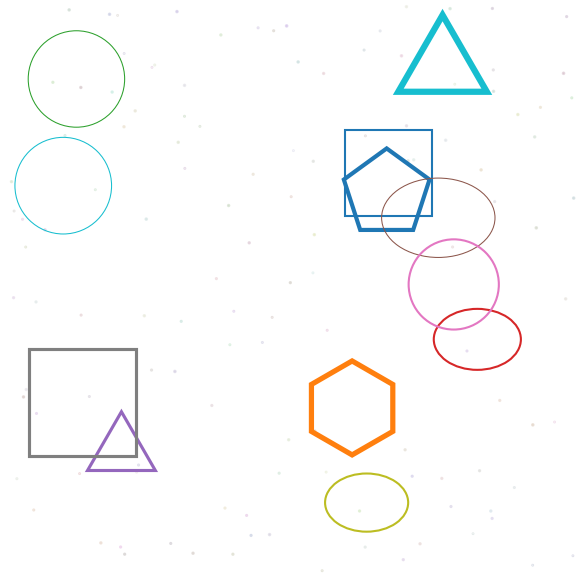[{"shape": "square", "thickness": 1, "radius": 0.37, "center": [0.673, 0.7]}, {"shape": "pentagon", "thickness": 2, "radius": 0.39, "center": [0.67, 0.664]}, {"shape": "hexagon", "thickness": 2.5, "radius": 0.41, "center": [0.61, 0.293]}, {"shape": "circle", "thickness": 0.5, "radius": 0.42, "center": [0.132, 0.862]}, {"shape": "oval", "thickness": 1, "radius": 0.38, "center": [0.827, 0.412]}, {"shape": "triangle", "thickness": 1.5, "radius": 0.34, "center": [0.21, 0.218]}, {"shape": "oval", "thickness": 0.5, "radius": 0.49, "center": [0.759, 0.622]}, {"shape": "circle", "thickness": 1, "radius": 0.39, "center": [0.786, 0.507]}, {"shape": "square", "thickness": 1.5, "radius": 0.46, "center": [0.142, 0.302]}, {"shape": "oval", "thickness": 1, "radius": 0.36, "center": [0.635, 0.129]}, {"shape": "circle", "thickness": 0.5, "radius": 0.42, "center": [0.11, 0.678]}, {"shape": "triangle", "thickness": 3, "radius": 0.44, "center": [0.766, 0.885]}]